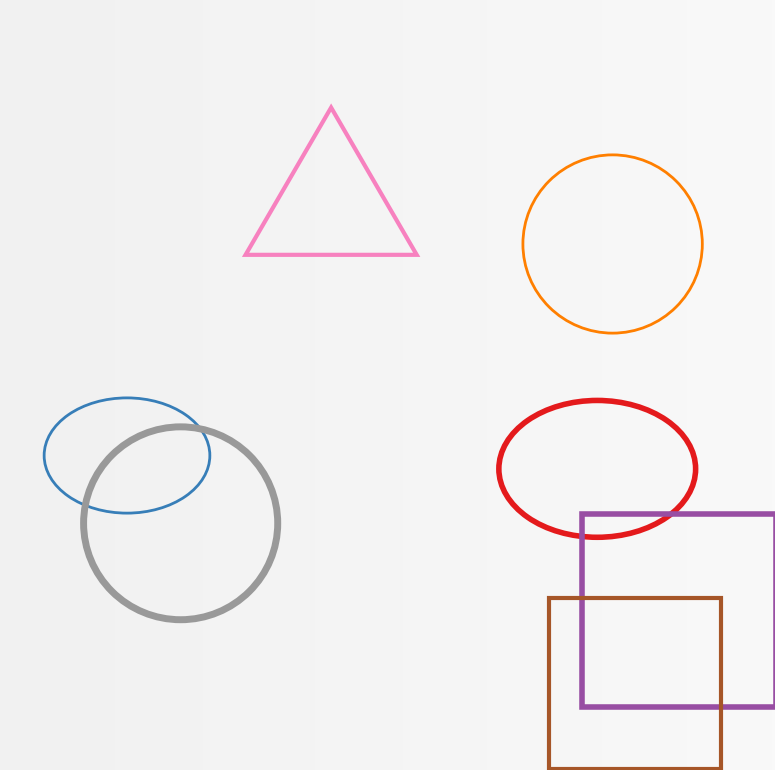[{"shape": "oval", "thickness": 2, "radius": 0.63, "center": [0.771, 0.391]}, {"shape": "oval", "thickness": 1, "radius": 0.53, "center": [0.164, 0.408]}, {"shape": "square", "thickness": 2, "radius": 0.63, "center": [0.876, 0.207]}, {"shape": "circle", "thickness": 1, "radius": 0.58, "center": [0.79, 0.683]}, {"shape": "square", "thickness": 1.5, "radius": 0.55, "center": [0.82, 0.112]}, {"shape": "triangle", "thickness": 1.5, "radius": 0.64, "center": [0.427, 0.733]}, {"shape": "circle", "thickness": 2.5, "radius": 0.63, "center": [0.233, 0.32]}]